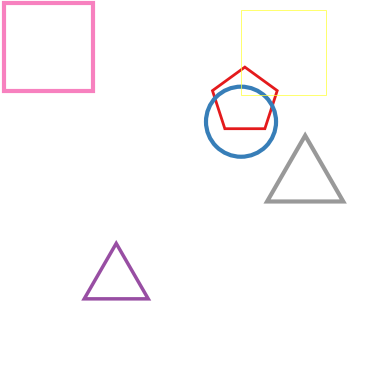[{"shape": "pentagon", "thickness": 2, "radius": 0.44, "center": [0.636, 0.737]}, {"shape": "circle", "thickness": 3, "radius": 0.45, "center": [0.626, 0.684]}, {"shape": "triangle", "thickness": 2.5, "radius": 0.48, "center": [0.302, 0.272]}, {"shape": "square", "thickness": 0.5, "radius": 0.55, "center": [0.736, 0.864]}, {"shape": "square", "thickness": 3, "radius": 0.58, "center": [0.126, 0.878]}, {"shape": "triangle", "thickness": 3, "radius": 0.57, "center": [0.793, 0.534]}]